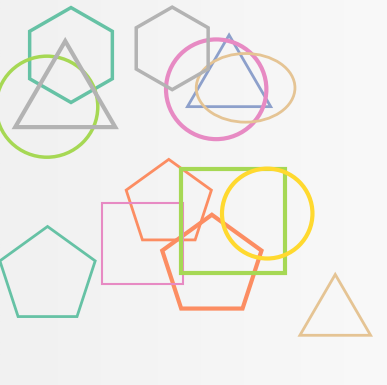[{"shape": "pentagon", "thickness": 2, "radius": 0.65, "center": [0.123, 0.282]}, {"shape": "hexagon", "thickness": 2.5, "radius": 0.62, "center": [0.183, 0.857]}, {"shape": "pentagon", "thickness": 3, "radius": 0.67, "center": [0.547, 0.308]}, {"shape": "pentagon", "thickness": 2, "radius": 0.58, "center": [0.436, 0.47]}, {"shape": "triangle", "thickness": 2, "radius": 0.62, "center": [0.591, 0.785]}, {"shape": "circle", "thickness": 3, "radius": 0.65, "center": [0.558, 0.768]}, {"shape": "square", "thickness": 1.5, "radius": 0.52, "center": [0.367, 0.368]}, {"shape": "square", "thickness": 3, "radius": 0.68, "center": [0.601, 0.425]}, {"shape": "circle", "thickness": 2.5, "radius": 0.66, "center": [0.121, 0.723]}, {"shape": "circle", "thickness": 3, "radius": 0.58, "center": [0.69, 0.445]}, {"shape": "oval", "thickness": 2, "radius": 0.64, "center": [0.634, 0.772]}, {"shape": "triangle", "thickness": 2, "radius": 0.53, "center": [0.865, 0.182]}, {"shape": "hexagon", "thickness": 2.5, "radius": 0.54, "center": [0.444, 0.874]}, {"shape": "triangle", "thickness": 3, "radius": 0.74, "center": [0.168, 0.744]}]